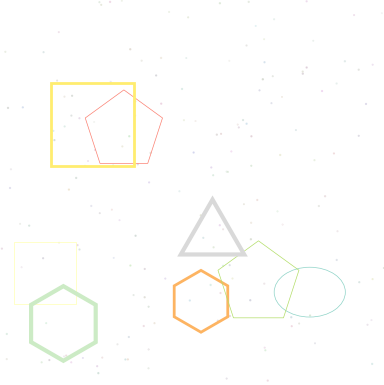[{"shape": "oval", "thickness": 0.5, "radius": 0.46, "center": [0.805, 0.241]}, {"shape": "square", "thickness": 0.5, "radius": 0.4, "center": [0.116, 0.292]}, {"shape": "pentagon", "thickness": 0.5, "radius": 0.53, "center": [0.322, 0.661]}, {"shape": "hexagon", "thickness": 2, "radius": 0.4, "center": [0.522, 0.217]}, {"shape": "pentagon", "thickness": 0.5, "radius": 0.55, "center": [0.671, 0.264]}, {"shape": "triangle", "thickness": 3, "radius": 0.48, "center": [0.552, 0.387]}, {"shape": "hexagon", "thickness": 3, "radius": 0.48, "center": [0.165, 0.16]}, {"shape": "square", "thickness": 2, "radius": 0.54, "center": [0.24, 0.676]}]